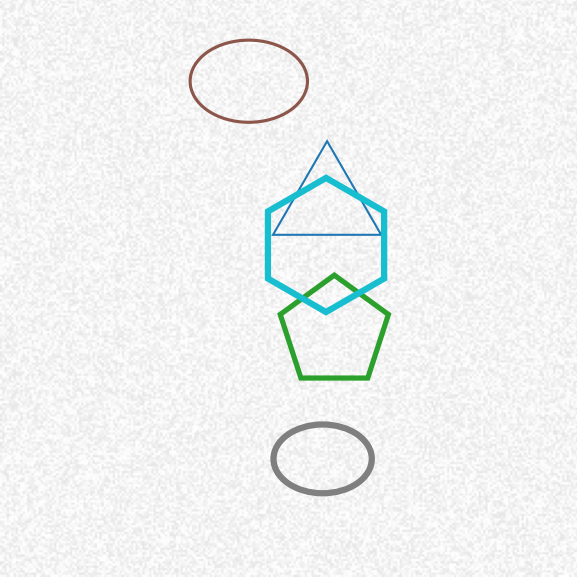[{"shape": "triangle", "thickness": 1, "radius": 0.54, "center": [0.566, 0.647]}, {"shape": "pentagon", "thickness": 2.5, "radius": 0.49, "center": [0.579, 0.424]}, {"shape": "oval", "thickness": 1.5, "radius": 0.51, "center": [0.431, 0.858]}, {"shape": "oval", "thickness": 3, "radius": 0.43, "center": [0.559, 0.205]}, {"shape": "hexagon", "thickness": 3, "radius": 0.58, "center": [0.565, 0.575]}]